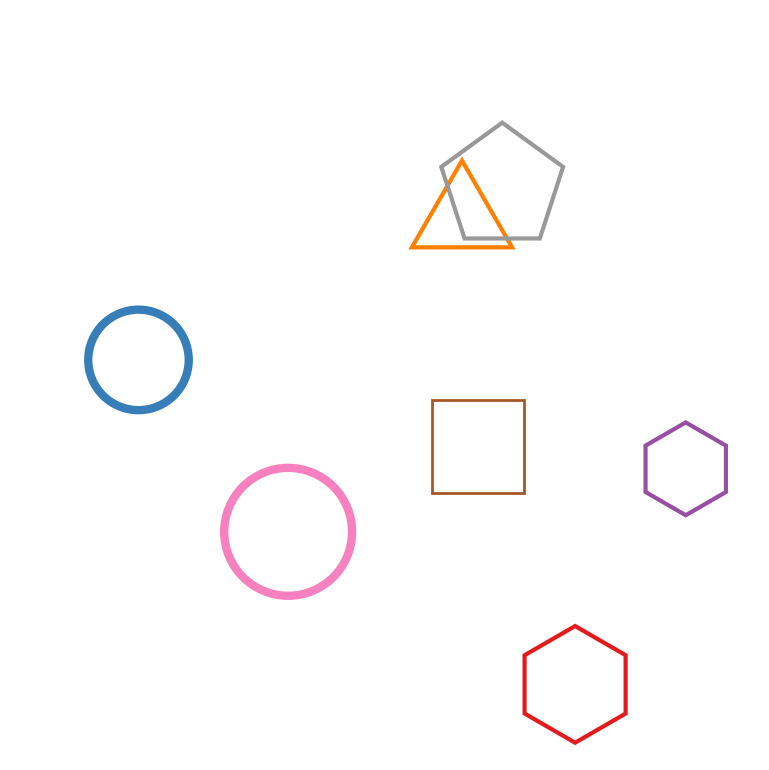[{"shape": "hexagon", "thickness": 1.5, "radius": 0.38, "center": [0.747, 0.111]}, {"shape": "circle", "thickness": 3, "radius": 0.33, "center": [0.18, 0.533]}, {"shape": "hexagon", "thickness": 1.5, "radius": 0.3, "center": [0.891, 0.391]}, {"shape": "triangle", "thickness": 1.5, "radius": 0.38, "center": [0.6, 0.716]}, {"shape": "square", "thickness": 1, "radius": 0.3, "center": [0.621, 0.42]}, {"shape": "circle", "thickness": 3, "radius": 0.42, "center": [0.374, 0.309]}, {"shape": "pentagon", "thickness": 1.5, "radius": 0.42, "center": [0.652, 0.758]}]